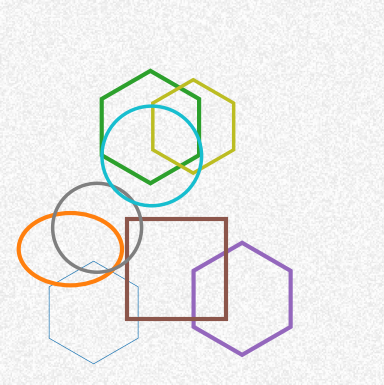[{"shape": "hexagon", "thickness": 0.5, "radius": 0.67, "center": [0.243, 0.188]}, {"shape": "oval", "thickness": 3, "radius": 0.67, "center": [0.183, 0.353]}, {"shape": "hexagon", "thickness": 3, "radius": 0.73, "center": [0.391, 0.67]}, {"shape": "hexagon", "thickness": 3, "radius": 0.73, "center": [0.629, 0.224]}, {"shape": "square", "thickness": 3, "radius": 0.64, "center": [0.459, 0.301]}, {"shape": "circle", "thickness": 2.5, "radius": 0.58, "center": [0.252, 0.408]}, {"shape": "hexagon", "thickness": 2.5, "radius": 0.61, "center": [0.502, 0.672]}, {"shape": "circle", "thickness": 2.5, "radius": 0.65, "center": [0.394, 0.595]}]